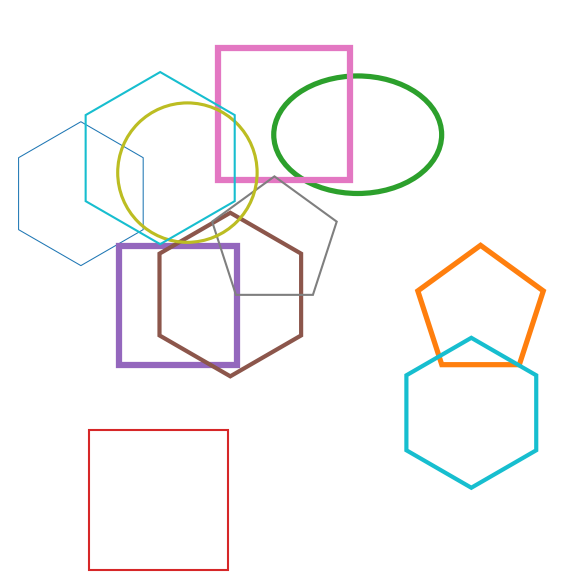[{"shape": "hexagon", "thickness": 0.5, "radius": 0.62, "center": [0.14, 0.664]}, {"shape": "pentagon", "thickness": 2.5, "radius": 0.57, "center": [0.832, 0.46]}, {"shape": "oval", "thickness": 2.5, "radius": 0.73, "center": [0.619, 0.766]}, {"shape": "square", "thickness": 1, "radius": 0.6, "center": [0.275, 0.133]}, {"shape": "square", "thickness": 3, "radius": 0.51, "center": [0.308, 0.47]}, {"shape": "hexagon", "thickness": 2, "radius": 0.71, "center": [0.399, 0.489]}, {"shape": "square", "thickness": 3, "radius": 0.57, "center": [0.491, 0.803]}, {"shape": "pentagon", "thickness": 1, "radius": 0.57, "center": [0.475, 0.58]}, {"shape": "circle", "thickness": 1.5, "radius": 0.6, "center": [0.325, 0.7]}, {"shape": "hexagon", "thickness": 2, "radius": 0.65, "center": [0.816, 0.284]}, {"shape": "hexagon", "thickness": 1, "radius": 0.75, "center": [0.277, 0.725]}]